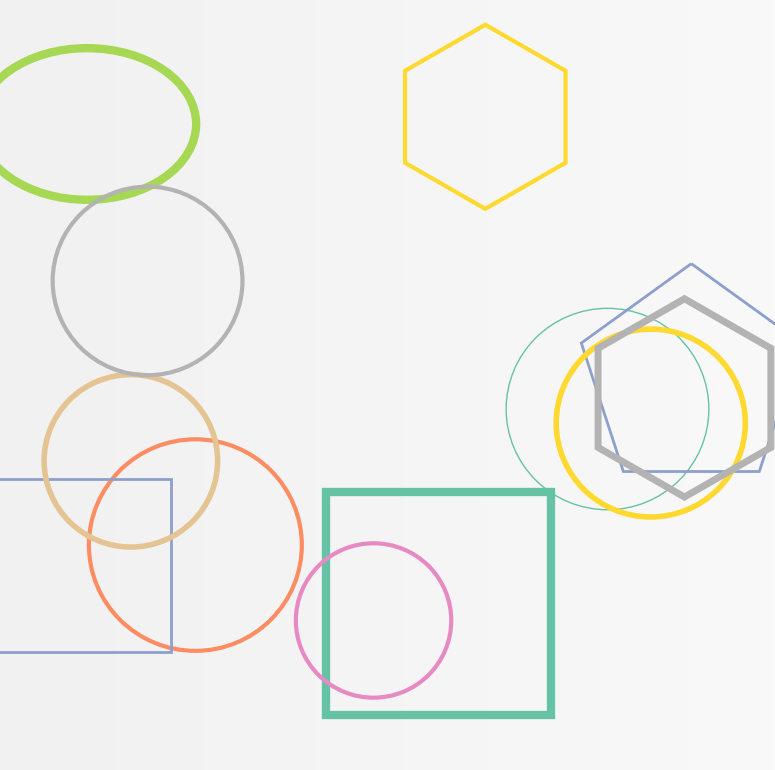[{"shape": "circle", "thickness": 0.5, "radius": 0.65, "center": [0.784, 0.469]}, {"shape": "square", "thickness": 3, "radius": 0.72, "center": [0.566, 0.217]}, {"shape": "circle", "thickness": 1.5, "radius": 0.69, "center": [0.252, 0.292]}, {"shape": "pentagon", "thickness": 1, "radius": 0.75, "center": [0.892, 0.508]}, {"shape": "square", "thickness": 1, "radius": 0.56, "center": [0.108, 0.266]}, {"shape": "circle", "thickness": 1.5, "radius": 0.5, "center": [0.482, 0.194]}, {"shape": "oval", "thickness": 3, "radius": 0.7, "center": [0.112, 0.839]}, {"shape": "circle", "thickness": 2, "radius": 0.61, "center": [0.84, 0.451]}, {"shape": "hexagon", "thickness": 1.5, "radius": 0.6, "center": [0.626, 0.848]}, {"shape": "circle", "thickness": 2, "radius": 0.56, "center": [0.169, 0.402]}, {"shape": "hexagon", "thickness": 2.5, "radius": 0.64, "center": [0.883, 0.483]}, {"shape": "circle", "thickness": 1.5, "radius": 0.61, "center": [0.19, 0.635]}]